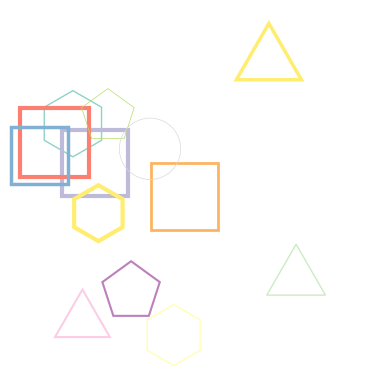[{"shape": "hexagon", "thickness": 1, "radius": 0.43, "center": [0.189, 0.679]}, {"shape": "hexagon", "thickness": 1, "radius": 0.4, "center": [0.451, 0.13]}, {"shape": "square", "thickness": 3, "radius": 0.43, "center": [0.247, 0.576]}, {"shape": "square", "thickness": 3, "radius": 0.45, "center": [0.141, 0.63]}, {"shape": "square", "thickness": 2.5, "radius": 0.37, "center": [0.103, 0.597]}, {"shape": "square", "thickness": 2, "radius": 0.43, "center": [0.48, 0.49]}, {"shape": "pentagon", "thickness": 0.5, "radius": 0.36, "center": [0.28, 0.698]}, {"shape": "triangle", "thickness": 1.5, "radius": 0.41, "center": [0.214, 0.166]}, {"shape": "circle", "thickness": 0.5, "radius": 0.4, "center": [0.39, 0.614]}, {"shape": "pentagon", "thickness": 1.5, "radius": 0.39, "center": [0.34, 0.243]}, {"shape": "triangle", "thickness": 1, "radius": 0.44, "center": [0.769, 0.277]}, {"shape": "hexagon", "thickness": 3, "radius": 0.36, "center": [0.256, 0.446]}, {"shape": "triangle", "thickness": 2.5, "radius": 0.49, "center": [0.698, 0.842]}]